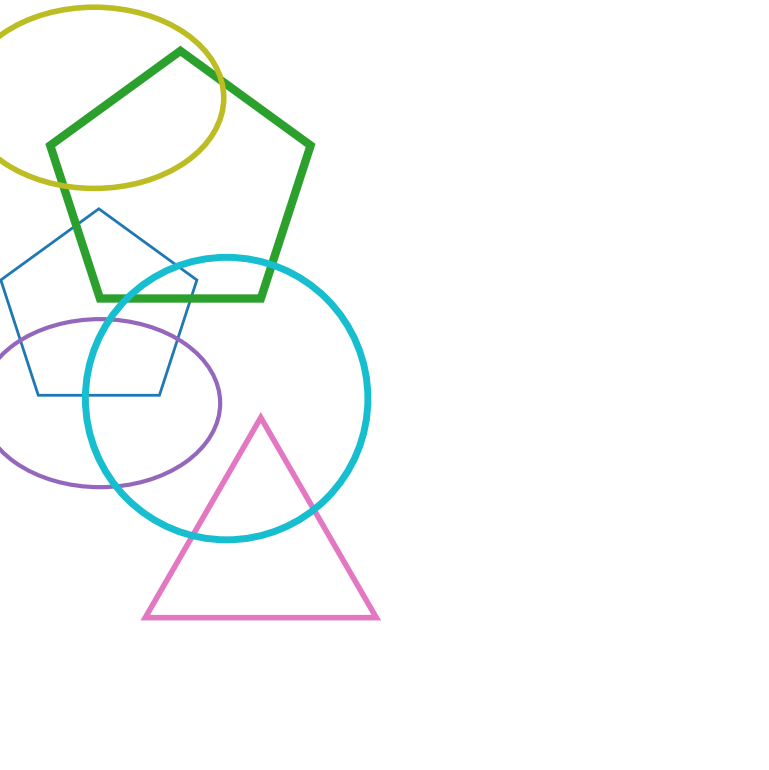[{"shape": "pentagon", "thickness": 1, "radius": 0.67, "center": [0.128, 0.595]}, {"shape": "pentagon", "thickness": 3, "radius": 0.89, "center": [0.234, 0.756]}, {"shape": "oval", "thickness": 1.5, "radius": 0.78, "center": [0.13, 0.476]}, {"shape": "triangle", "thickness": 2, "radius": 0.87, "center": [0.339, 0.284]}, {"shape": "oval", "thickness": 2, "radius": 0.84, "center": [0.122, 0.873]}, {"shape": "circle", "thickness": 2.5, "radius": 0.92, "center": [0.294, 0.482]}]